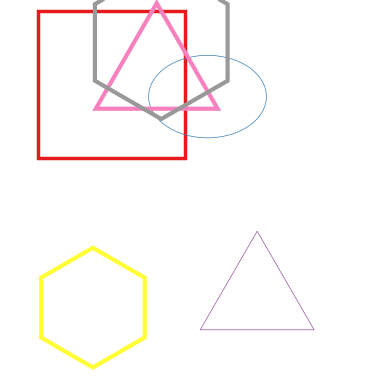[{"shape": "square", "thickness": 2.5, "radius": 0.96, "center": [0.289, 0.78]}, {"shape": "oval", "thickness": 0.5, "radius": 0.76, "center": [0.539, 0.749]}, {"shape": "triangle", "thickness": 0.5, "radius": 0.85, "center": [0.668, 0.229]}, {"shape": "hexagon", "thickness": 3, "radius": 0.78, "center": [0.241, 0.201]}, {"shape": "triangle", "thickness": 3, "radius": 0.91, "center": [0.407, 0.809]}, {"shape": "hexagon", "thickness": 3, "radius": 0.99, "center": [0.419, 0.89]}]